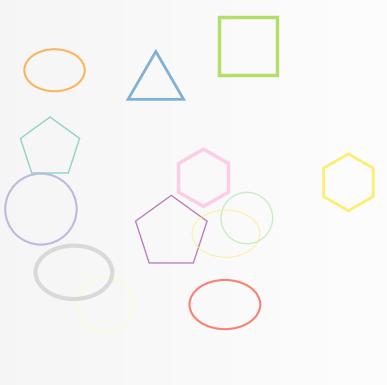[{"shape": "pentagon", "thickness": 1, "radius": 0.4, "center": [0.129, 0.616]}, {"shape": "circle", "thickness": 0.5, "radius": 0.36, "center": [0.272, 0.209]}, {"shape": "circle", "thickness": 1.5, "radius": 0.46, "center": [0.106, 0.457]}, {"shape": "oval", "thickness": 1.5, "radius": 0.46, "center": [0.58, 0.209]}, {"shape": "triangle", "thickness": 2, "radius": 0.41, "center": [0.402, 0.783]}, {"shape": "oval", "thickness": 1.5, "radius": 0.39, "center": [0.141, 0.818]}, {"shape": "square", "thickness": 2.5, "radius": 0.37, "center": [0.641, 0.881]}, {"shape": "hexagon", "thickness": 2.5, "radius": 0.37, "center": [0.525, 0.538]}, {"shape": "oval", "thickness": 3, "radius": 0.5, "center": [0.191, 0.293]}, {"shape": "pentagon", "thickness": 1, "radius": 0.49, "center": [0.442, 0.396]}, {"shape": "circle", "thickness": 1, "radius": 0.33, "center": [0.637, 0.434]}, {"shape": "oval", "thickness": 0.5, "radius": 0.44, "center": [0.583, 0.393]}, {"shape": "hexagon", "thickness": 2, "radius": 0.37, "center": [0.899, 0.526]}]